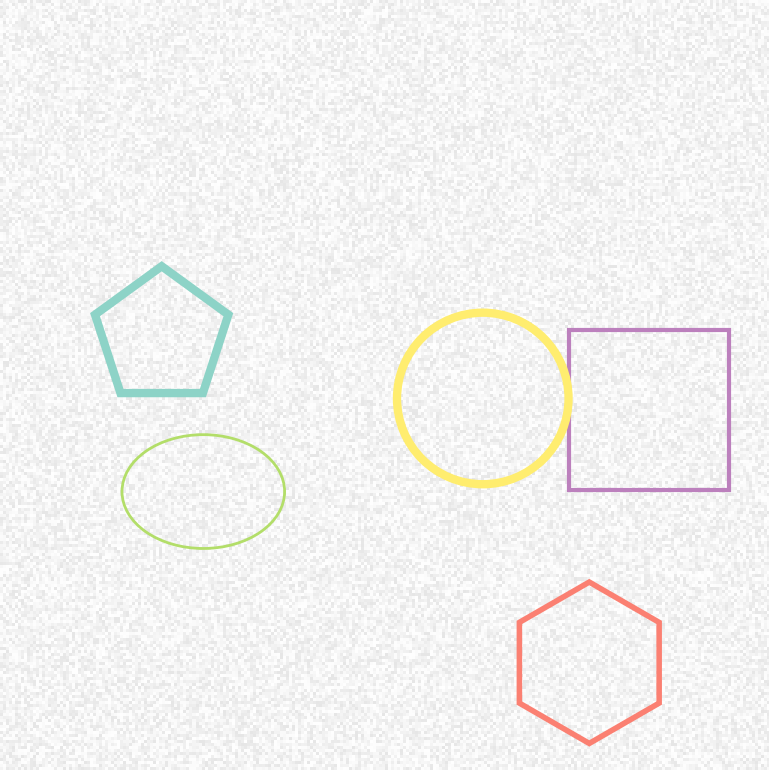[{"shape": "pentagon", "thickness": 3, "radius": 0.46, "center": [0.21, 0.563]}, {"shape": "hexagon", "thickness": 2, "radius": 0.52, "center": [0.765, 0.139]}, {"shape": "oval", "thickness": 1, "radius": 0.53, "center": [0.264, 0.362]}, {"shape": "square", "thickness": 1.5, "radius": 0.52, "center": [0.843, 0.468]}, {"shape": "circle", "thickness": 3, "radius": 0.56, "center": [0.627, 0.483]}]